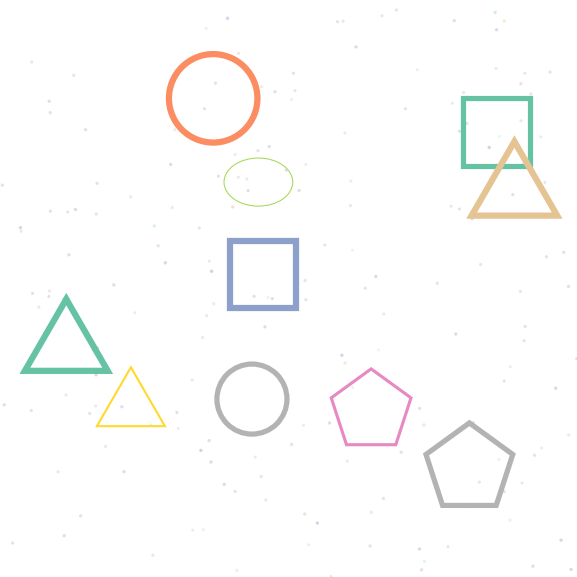[{"shape": "triangle", "thickness": 3, "radius": 0.41, "center": [0.115, 0.398]}, {"shape": "square", "thickness": 2.5, "radius": 0.29, "center": [0.86, 0.77]}, {"shape": "circle", "thickness": 3, "radius": 0.38, "center": [0.369, 0.829]}, {"shape": "square", "thickness": 3, "radius": 0.29, "center": [0.456, 0.523]}, {"shape": "pentagon", "thickness": 1.5, "radius": 0.36, "center": [0.643, 0.288]}, {"shape": "oval", "thickness": 0.5, "radius": 0.3, "center": [0.447, 0.684]}, {"shape": "triangle", "thickness": 1, "radius": 0.34, "center": [0.227, 0.295]}, {"shape": "triangle", "thickness": 3, "radius": 0.43, "center": [0.891, 0.669]}, {"shape": "pentagon", "thickness": 2.5, "radius": 0.39, "center": [0.813, 0.188]}, {"shape": "circle", "thickness": 2.5, "radius": 0.3, "center": [0.436, 0.308]}]